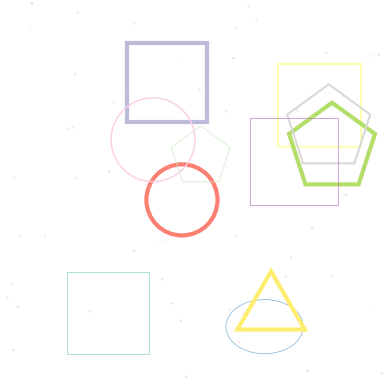[{"shape": "square", "thickness": 0.5, "radius": 0.53, "center": [0.28, 0.186]}, {"shape": "square", "thickness": 1.5, "radius": 0.54, "center": [0.83, 0.726]}, {"shape": "square", "thickness": 3, "radius": 0.52, "center": [0.434, 0.786]}, {"shape": "circle", "thickness": 3, "radius": 0.46, "center": [0.473, 0.481]}, {"shape": "oval", "thickness": 0.5, "radius": 0.5, "center": [0.687, 0.152]}, {"shape": "pentagon", "thickness": 3, "radius": 0.59, "center": [0.862, 0.616]}, {"shape": "circle", "thickness": 1, "radius": 0.54, "center": [0.397, 0.637]}, {"shape": "pentagon", "thickness": 1.5, "radius": 0.57, "center": [0.854, 0.668]}, {"shape": "square", "thickness": 0.5, "radius": 0.57, "center": [0.763, 0.581]}, {"shape": "pentagon", "thickness": 0.5, "radius": 0.4, "center": [0.522, 0.593]}, {"shape": "triangle", "thickness": 3, "radius": 0.5, "center": [0.704, 0.194]}]